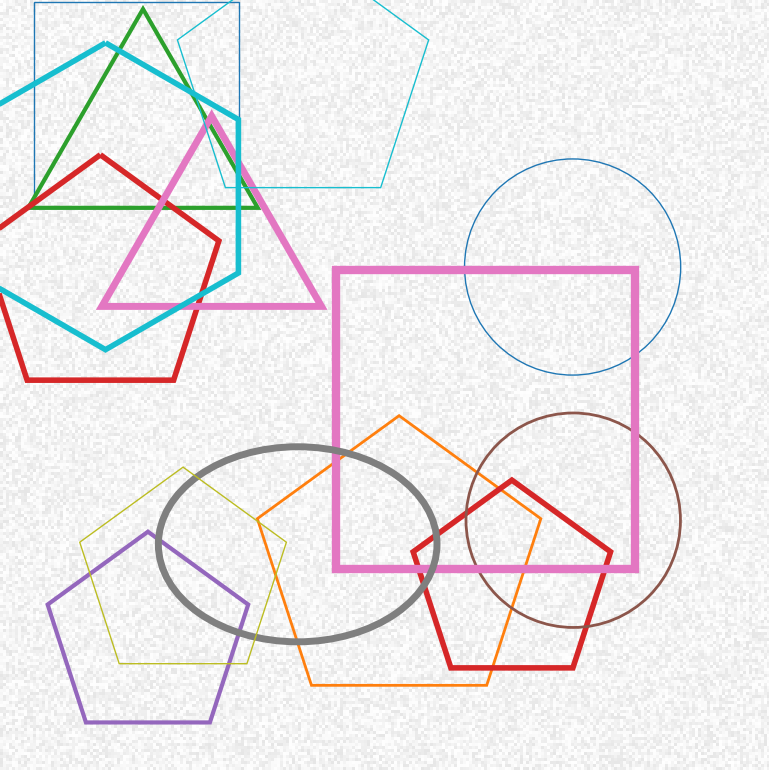[{"shape": "square", "thickness": 0.5, "radius": 0.67, "center": [0.177, 0.864]}, {"shape": "circle", "thickness": 0.5, "radius": 0.7, "center": [0.744, 0.653]}, {"shape": "pentagon", "thickness": 1, "radius": 0.97, "center": [0.518, 0.267]}, {"shape": "triangle", "thickness": 1.5, "radius": 0.86, "center": [0.186, 0.816]}, {"shape": "pentagon", "thickness": 2, "radius": 0.81, "center": [0.13, 0.637]}, {"shape": "pentagon", "thickness": 2, "radius": 0.67, "center": [0.665, 0.242]}, {"shape": "pentagon", "thickness": 1.5, "radius": 0.68, "center": [0.192, 0.173]}, {"shape": "circle", "thickness": 1, "radius": 0.7, "center": [0.744, 0.324]}, {"shape": "triangle", "thickness": 2.5, "radius": 0.82, "center": [0.275, 0.684]}, {"shape": "square", "thickness": 3, "radius": 0.97, "center": [0.63, 0.456]}, {"shape": "oval", "thickness": 2.5, "radius": 0.9, "center": [0.387, 0.293]}, {"shape": "pentagon", "thickness": 0.5, "radius": 0.71, "center": [0.238, 0.252]}, {"shape": "hexagon", "thickness": 2, "radius": 1.0, "center": [0.137, 0.745]}, {"shape": "pentagon", "thickness": 0.5, "radius": 0.86, "center": [0.394, 0.895]}]